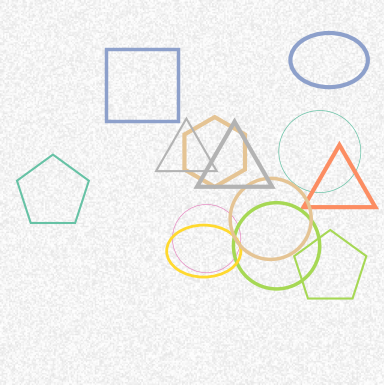[{"shape": "pentagon", "thickness": 1.5, "radius": 0.49, "center": [0.137, 0.5]}, {"shape": "circle", "thickness": 0.5, "radius": 0.53, "center": [0.831, 0.606]}, {"shape": "triangle", "thickness": 3, "radius": 0.54, "center": [0.882, 0.516]}, {"shape": "oval", "thickness": 3, "radius": 0.5, "center": [0.855, 0.844]}, {"shape": "square", "thickness": 2.5, "radius": 0.47, "center": [0.368, 0.779]}, {"shape": "circle", "thickness": 0.5, "radius": 0.44, "center": [0.537, 0.38]}, {"shape": "pentagon", "thickness": 1.5, "radius": 0.49, "center": [0.858, 0.304]}, {"shape": "circle", "thickness": 2.5, "radius": 0.56, "center": [0.718, 0.362]}, {"shape": "oval", "thickness": 2, "radius": 0.48, "center": [0.529, 0.348]}, {"shape": "hexagon", "thickness": 3, "radius": 0.45, "center": [0.558, 0.605]}, {"shape": "circle", "thickness": 2.5, "radius": 0.53, "center": [0.703, 0.431]}, {"shape": "triangle", "thickness": 3, "radius": 0.56, "center": [0.609, 0.571]}, {"shape": "triangle", "thickness": 1.5, "radius": 0.45, "center": [0.484, 0.601]}]